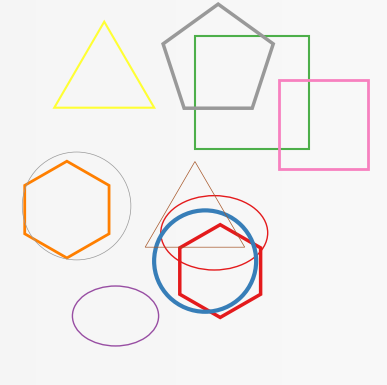[{"shape": "hexagon", "thickness": 2.5, "radius": 0.6, "center": [0.568, 0.296]}, {"shape": "oval", "thickness": 1, "radius": 0.69, "center": [0.553, 0.395]}, {"shape": "circle", "thickness": 3, "radius": 0.66, "center": [0.529, 0.322]}, {"shape": "square", "thickness": 1.5, "radius": 0.73, "center": [0.65, 0.759]}, {"shape": "oval", "thickness": 1, "radius": 0.56, "center": [0.298, 0.179]}, {"shape": "hexagon", "thickness": 2, "radius": 0.63, "center": [0.173, 0.456]}, {"shape": "triangle", "thickness": 1.5, "radius": 0.74, "center": [0.269, 0.795]}, {"shape": "triangle", "thickness": 0.5, "radius": 0.74, "center": [0.503, 0.432]}, {"shape": "square", "thickness": 2, "radius": 0.57, "center": [0.836, 0.677]}, {"shape": "pentagon", "thickness": 2.5, "radius": 0.75, "center": [0.563, 0.84]}, {"shape": "circle", "thickness": 0.5, "radius": 0.7, "center": [0.198, 0.465]}]